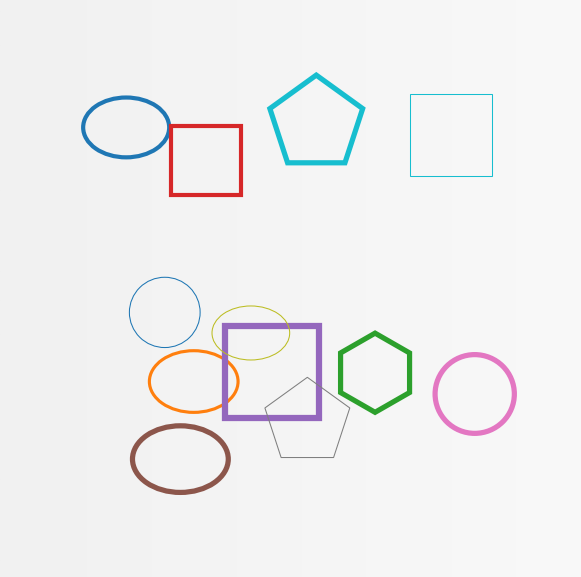[{"shape": "circle", "thickness": 0.5, "radius": 0.3, "center": [0.283, 0.458]}, {"shape": "oval", "thickness": 2, "radius": 0.37, "center": [0.217, 0.778]}, {"shape": "oval", "thickness": 1.5, "radius": 0.38, "center": [0.333, 0.338]}, {"shape": "hexagon", "thickness": 2.5, "radius": 0.34, "center": [0.645, 0.354]}, {"shape": "square", "thickness": 2, "radius": 0.3, "center": [0.355, 0.722]}, {"shape": "square", "thickness": 3, "radius": 0.4, "center": [0.468, 0.355]}, {"shape": "oval", "thickness": 2.5, "radius": 0.41, "center": [0.31, 0.204]}, {"shape": "circle", "thickness": 2.5, "radius": 0.34, "center": [0.817, 0.317]}, {"shape": "pentagon", "thickness": 0.5, "radius": 0.38, "center": [0.529, 0.269]}, {"shape": "oval", "thickness": 0.5, "radius": 0.33, "center": [0.432, 0.423]}, {"shape": "pentagon", "thickness": 2.5, "radius": 0.42, "center": [0.544, 0.785]}, {"shape": "square", "thickness": 0.5, "radius": 0.35, "center": [0.775, 0.765]}]